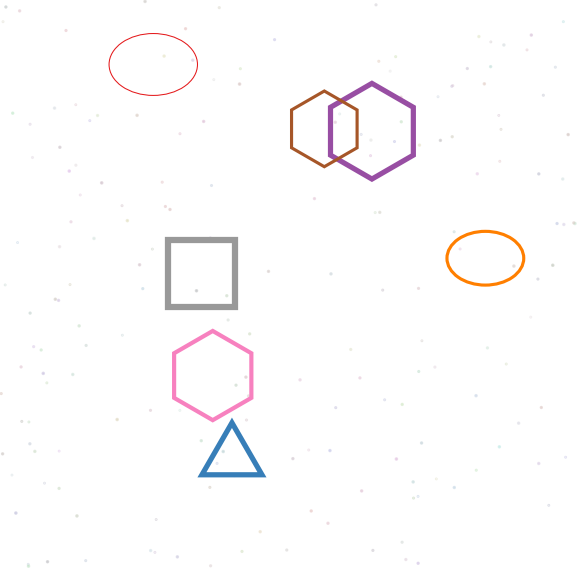[{"shape": "oval", "thickness": 0.5, "radius": 0.38, "center": [0.265, 0.887]}, {"shape": "triangle", "thickness": 2.5, "radius": 0.3, "center": [0.402, 0.207]}, {"shape": "hexagon", "thickness": 2.5, "radius": 0.41, "center": [0.644, 0.772]}, {"shape": "oval", "thickness": 1.5, "radius": 0.33, "center": [0.84, 0.552]}, {"shape": "hexagon", "thickness": 1.5, "radius": 0.33, "center": [0.562, 0.776]}, {"shape": "hexagon", "thickness": 2, "radius": 0.39, "center": [0.368, 0.349]}, {"shape": "square", "thickness": 3, "radius": 0.29, "center": [0.349, 0.526]}]